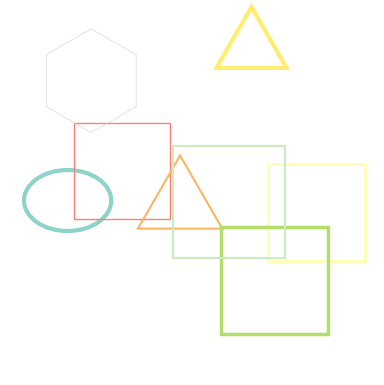[{"shape": "oval", "thickness": 3, "radius": 0.57, "center": [0.176, 0.479]}, {"shape": "square", "thickness": 2, "radius": 0.63, "center": [0.821, 0.449]}, {"shape": "square", "thickness": 1, "radius": 0.62, "center": [0.316, 0.555]}, {"shape": "triangle", "thickness": 1.5, "radius": 0.63, "center": [0.468, 0.469]}, {"shape": "square", "thickness": 2.5, "radius": 0.69, "center": [0.712, 0.271]}, {"shape": "hexagon", "thickness": 0.5, "radius": 0.67, "center": [0.237, 0.79]}, {"shape": "square", "thickness": 1.5, "radius": 0.73, "center": [0.595, 0.475]}, {"shape": "triangle", "thickness": 3, "radius": 0.53, "center": [0.653, 0.876]}]